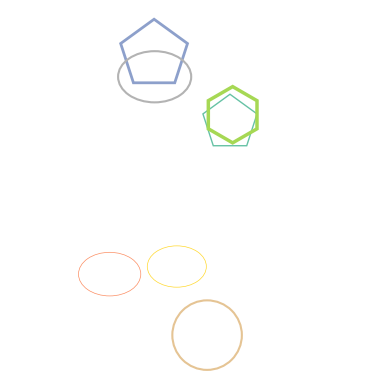[{"shape": "pentagon", "thickness": 1, "radius": 0.37, "center": [0.597, 0.681]}, {"shape": "oval", "thickness": 0.5, "radius": 0.4, "center": [0.285, 0.288]}, {"shape": "pentagon", "thickness": 2, "radius": 0.46, "center": [0.4, 0.859]}, {"shape": "hexagon", "thickness": 2.5, "radius": 0.36, "center": [0.604, 0.702]}, {"shape": "oval", "thickness": 0.5, "radius": 0.38, "center": [0.459, 0.308]}, {"shape": "circle", "thickness": 1.5, "radius": 0.45, "center": [0.538, 0.13]}, {"shape": "oval", "thickness": 1.5, "radius": 0.47, "center": [0.402, 0.801]}]